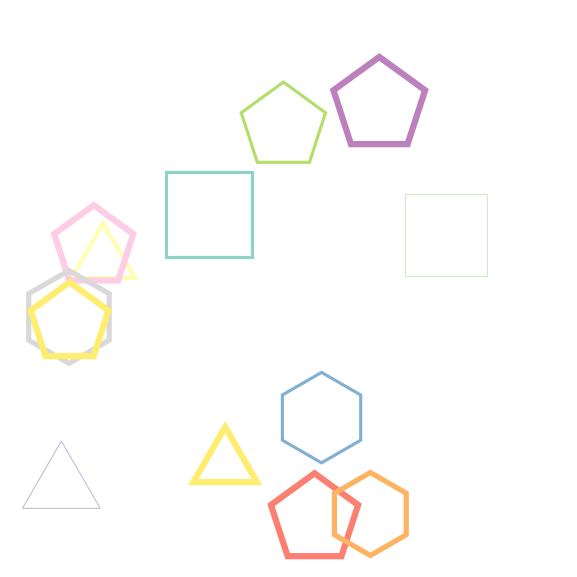[{"shape": "square", "thickness": 1.5, "radius": 0.37, "center": [0.362, 0.628]}, {"shape": "triangle", "thickness": 2, "radius": 0.32, "center": [0.179, 0.549]}, {"shape": "triangle", "thickness": 0.5, "radius": 0.39, "center": [0.106, 0.158]}, {"shape": "pentagon", "thickness": 3, "radius": 0.4, "center": [0.545, 0.1]}, {"shape": "hexagon", "thickness": 1.5, "radius": 0.39, "center": [0.557, 0.276]}, {"shape": "hexagon", "thickness": 2.5, "radius": 0.36, "center": [0.641, 0.109]}, {"shape": "pentagon", "thickness": 1.5, "radius": 0.38, "center": [0.491, 0.78]}, {"shape": "pentagon", "thickness": 3, "radius": 0.36, "center": [0.162, 0.572]}, {"shape": "hexagon", "thickness": 2.5, "radius": 0.4, "center": [0.119, 0.45]}, {"shape": "pentagon", "thickness": 3, "radius": 0.42, "center": [0.657, 0.817]}, {"shape": "square", "thickness": 0.5, "radius": 0.36, "center": [0.772, 0.593]}, {"shape": "pentagon", "thickness": 3, "radius": 0.35, "center": [0.12, 0.44]}, {"shape": "triangle", "thickness": 3, "radius": 0.32, "center": [0.39, 0.196]}]